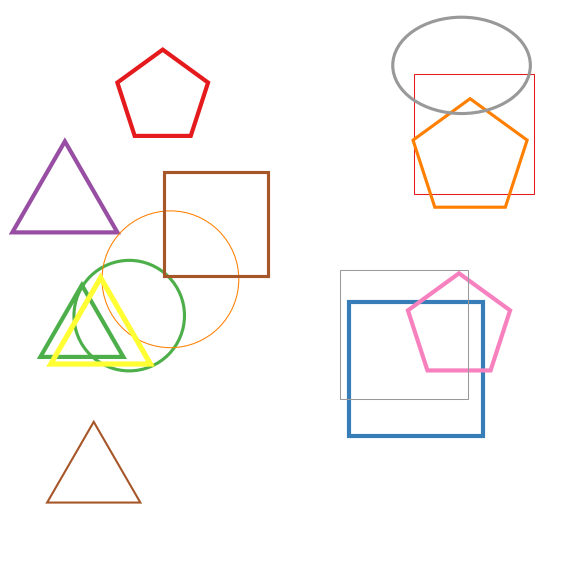[{"shape": "pentagon", "thickness": 2, "radius": 0.41, "center": [0.282, 0.831]}, {"shape": "square", "thickness": 0.5, "radius": 0.52, "center": [0.821, 0.768]}, {"shape": "square", "thickness": 2, "radius": 0.58, "center": [0.72, 0.36]}, {"shape": "circle", "thickness": 1.5, "radius": 0.48, "center": [0.224, 0.453]}, {"shape": "triangle", "thickness": 2, "radius": 0.41, "center": [0.142, 0.423]}, {"shape": "triangle", "thickness": 2, "radius": 0.53, "center": [0.112, 0.649]}, {"shape": "pentagon", "thickness": 1.5, "radius": 0.52, "center": [0.814, 0.724]}, {"shape": "circle", "thickness": 0.5, "radius": 0.59, "center": [0.295, 0.516]}, {"shape": "triangle", "thickness": 2.5, "radius": 0.5, "center": [0.174, 0.419]}, {"shape": "triangle", "thickness": 1, "radius": 0.47, "center": [0.162, 0.176]}, {"shape": "square", "thickness": 1.5, "radius": 0.45, "center": [0.375, 0.612]}, {"shape": "pentagon", "thickness": 2, "radius": 0.47, "center": [0.795, 0.433]}, {"shape": "square", "thickness": 0.5, "radius": 0.56, "center": [0.7, 0.42]}, {"shape": "oval", "thickness": 1.5, "radius": 0.6, "center": [0.799, 0.886]}]